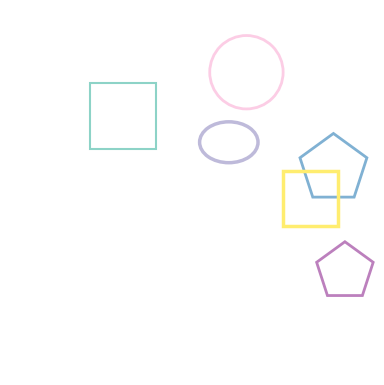[{"shape": "square", "thickness": 1.5, "radius": 0.43, "center": [0.32, 0.699]}, {"shape": "oval", "thickness": 2.5, "radius": 0.38, "center": [0.594, 0.631]}, {"shape": "pentagon", "thickness": 2, "radius": 0.46, "center": [0.866, 0.562]}, {"shape": "circle", "thickness": 2, "radius": 0.48, "center": [0.64, 0.812]}, {"shape": "pentagon", "thickness": 2, "radius": 0.39, "center": [0.896, 0.295]}, {"shape": "square", "thickness": 2.5, "radius": 0.36, "center": [0.806, 0.484]}]